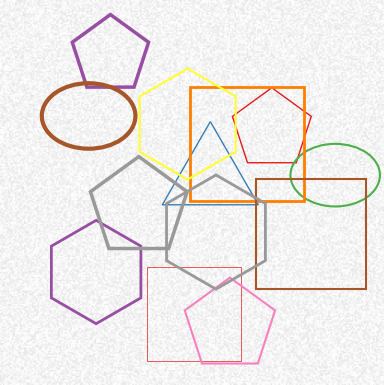[{"shape": "square", "thickness": 0.5, "radius": 0.61, "center": [0.504, 0.184]}, {"shape": "pentagon", "thickness": 1, "radius": 0.54, "center": [0.706, 0.664]}, {"shape": "triangle", "thickness": 1, "radius": 0.72, "center": [0.546, 0.54]}, {"shape": "oval", "thickness": 1.5, "radius": 0.58, "center": [0.871, 0.545]}, {"shape": "pentagon", "thickness": 2.5, "radius": 0.52, "center": [0.287, 0.858]}, {"shape": "hexagon", "thickness": 2, "radius": 0.67, "center": [0.25, 0.293]}, {"shape": "square", "thickness": 2, "radius": 0.74, "center": [0.643, 0.627]}, {"shape": "hexagon", "thickness": 1.5, "radius": 0.72, "center": [0.487, 0.678]}, {"shape": "square", "thickness": 1.5, "radius": 0.72, "center": [0.809, 0.392]}, {"shape": "oval", "thickness": 3, "radius": 0.61, "center": [0.23, 0.699]}, {"shape": "pentagon", "thickness": 1.5, "radius": 0.62, "center": [0.597, 0.156]}, {"shape": "pentagon", "thickness": 2.5, "radius": 0.66, "center": [0.36, 0.461]}, {"shape": "hexagon", "thickness": 2, "radius": 0.74, "center": [0.561, 0.397]}]